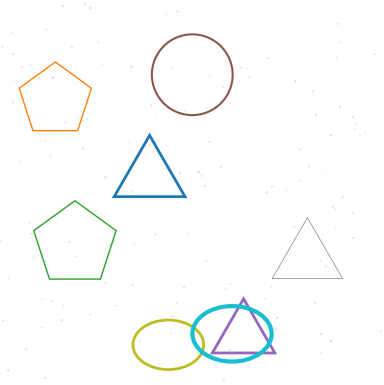[{"shape": "triangle", "thickness": 2, "radius": 0.53, "center": [0.389, 0.542]}, {"shape": "pentagon", "thickness": 1, "radius": 0.49, "center": [0.144, 0.74]}, {"shape": "pentagon", "thickness": 1, "radius": 0.56, "center": [0.195, 0.366]}, {"shape": "triangle", "thickness": 2, "radius": 0.47, "center": [0.633, 0.13]}, {"shape": "circle", "thickness": 1.5, "radius": 0.52, "center": [0.499, 0.806]}, {"shape": "triangle", "thickness": 0.5, "radius": 0.53, "center": [0.798, 0.329]}, {"shape": "oval", "thickness": 2, "radius": 0.46, "center": [0.437, 0.104]}, {"shape": "oval", "thickness": 3, "radius": 0.51, "center": [0.603, 0.133]}]